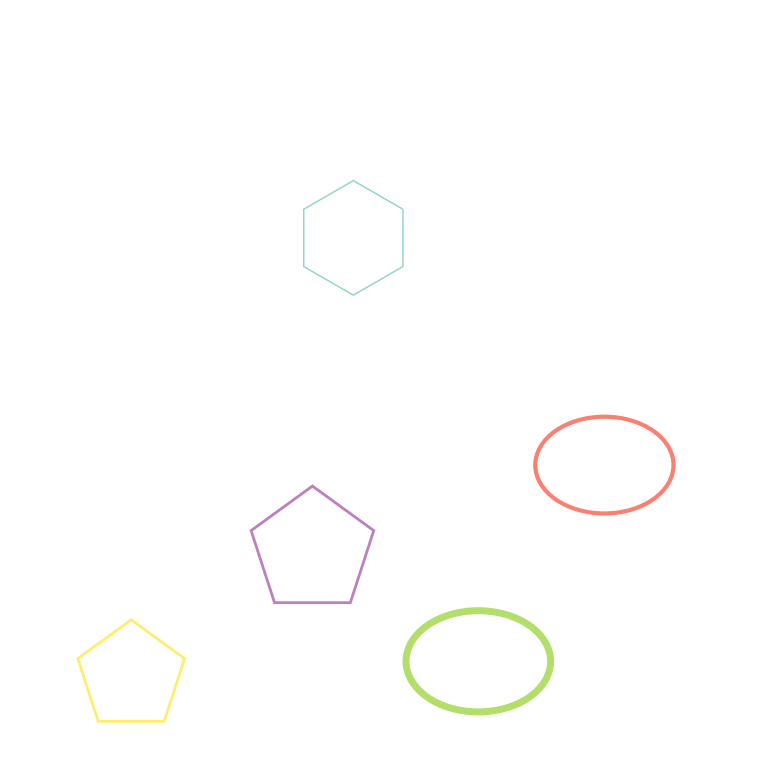[{"shape": "hexagon", "thickness": 0.5, "radius": 0.37, "center": [0.459, 0.691]}, {"shape": "oval", "thickness": 1.5, "radius": 0.45, "center": [0.785, 0.396]}, {"shape": "oval", "thickness": 2.5, "radius": 0.47, "center": [0.621, 0.141]}, {"shape": "pentagon", "thickness": 1, "radius": 0.42, "center": [0.406, 0.285]}, {"shape": "pentagon", "thickness": 1, "radius": 0.36, "center": [0.17, 0.122]}]